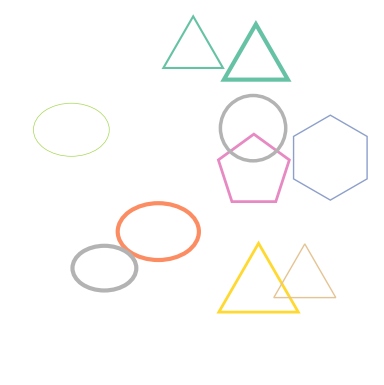[{"shape": "triangle", "thickness": 3, "radius": 0.48, "center": [0.665, 0.841]}, {"shape": "triangle", "thickness": 1.5, "radius": 0.45, "center": [0.502, 0.868]}, {"shape": "oval", "thickness": 3, "radius": 0.53, "center": [0.411, 0.398]}, {"shape": "hexagon", "thickness": 1, "radius": 0.55, "center": [0.858, 0.591]}, {"shape": "pentagon", "thickness": 2, "radius": 0.48, "center": [0.659, 0.555]}, {"shape": "oval", "thickness": 0.5, "radius": 0.49, "center": [0.185, 0.663]}, {"shape": "triangle", "thickness": 2, "radius": 0.6, "center": [0.672, 0.249]}, {"shape": "triangle", "thickness": 1, "radius": 0.46, "center": [0.792, 0.273]}, {"shape": "circle", "thickness": 2.5, "radius": 0.42, "center": [0.657, 0.667]}, {"shape": "oval", "thickness": 3, "radius": 0.41, "center": [0.271, 0.304]}]